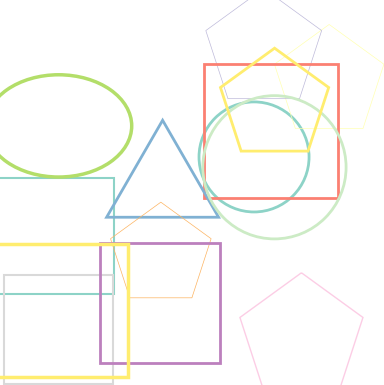[{"shape": "square", "thickness": 1.5, "radius": 0.76, "center": [0.146, 0.386]}, {"shape": "circle", "thickness": 2, "radius": 0.71, "center": [0.66, 0.592]}, {"shape": "pentagon", "thickness": 0.5, "radius": 0.75, "center": [0.855, 0.787]}, {"shape": "pentagon", "thickness": 0.5, "radius": 0.79, "center": [0.685, 0.872]}, {"shape": "square", "thickness": 2, "radius": 0.87, "center": [0.703, 0.659]}, {"shape": "triangle", "thickness": 2, "radius": 0.84, "center": [0.422, 0.52]}, {"shape": "pentagon", "thickness": 0.5, "radius": 0.69, "center": [0.418, 0.338]}, {"shape": "oval", "thickness": 2.5, "radius": 0.95, "center": [0.152, 0.673]}, {"shape": "pentagon", "thickness": 1, "radius": 0.84, "center": [0.783, 0.123]}, {"shape": "square", "thickness": 1.5, "radius": 0.71, "center": [0.152, 0.144]}, {"shape": "square", "thickness": 2, "radius": 0.78, "center": [0.415, 0.213]}, {"shape": "circle", "thickness": 2, "radius": 0.93, "center": [0.713, 0.566]}, {"shape": "pentagon", "thickness": 2, "radius": 0.74, "center": [0.713, 0.727]}, {"shape": "square", "thickness": 2.5, "radius": 0.86, "center": [0.16, 0.193]}]